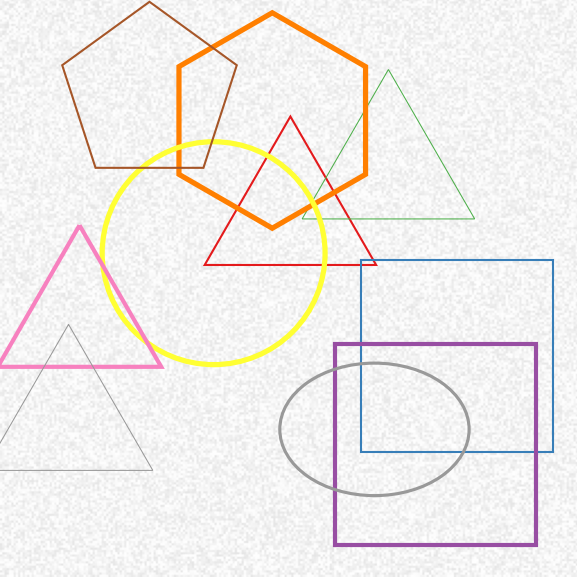[{"shape": "triangle", "thickness": 1, "radius": 0.86, "center": [0.503, 0.626]}, {"shape": "square", "thickness": 1, "radius": 0.83, "center": [0.792, 0.383]}, {"shape": "triangle", "thickness": 0.5, "radius": 0.86, "center": [0.673, 0.706]}, {"shape": "square", "thickness": 2, "radius": 0.87, "center": [0.754, 0.23]}, {"shape": "hexagon", "thickness": 2.5, "radius": 0.93, "center": [0.471, 0.79]}, {"shape": "circle", "thickness": 2.5, "radius": 0.96, "center": [0.37, 0.561]}, {"shape": "pentagon", "thickness": 1, "radius": 0.79, "center": [0.259, 0.837]}, {"shape": "triangle", "thickness": 2, "radius": 0.82, "center": [0.138, 0.446]}, {"shape": "oval", "thickness": 1.5, "radius": 0.82, "center": [0.648, 0.256]}, {"shape": "triangle", "thickness": 0.5, "radius": 0.84, "center": [0.119, 0.269]}]